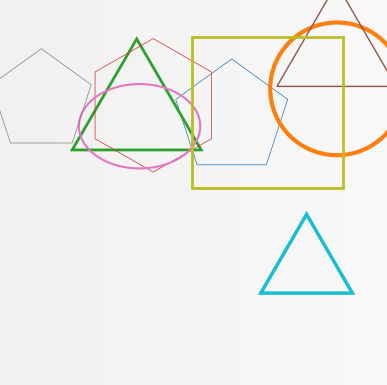[{"shape": "pentagon", "thickness": 0.5, "radius": 0.76, "center": [0.598, 0.695]}, {"shape": "circle", "thickness": 3, "radius": 0.86, "center": [0.87, 0.769]}, {"shape": "triangle", "thickness": 2, "radius": 0.96, "center": [0.353, 0.707]}, {"shape": "hexagon", "thickness": 0.5, "radius": 0.87, "center": [0.395, 0.726]}, {"shape": "triangle", "thickness": 1, "radius": 0.89, "center": [0.869, 0.864]}, {"shape": "oval", "thickness": 1.5, "radius": 0.78, "center": [0.36, 0.672]}, {"shape": "pentagon", "thickness": 0.5, "radius": 0.68, "center": [0.107, 0.738]}, {"shape": "square", "thickness": 2, "radius": 0.98, "center": [0.691, 0.707]}, {"shape": "triangle", "thickness": 2.5, "radius": 0.68, "center": [0.791, 0.307]}]